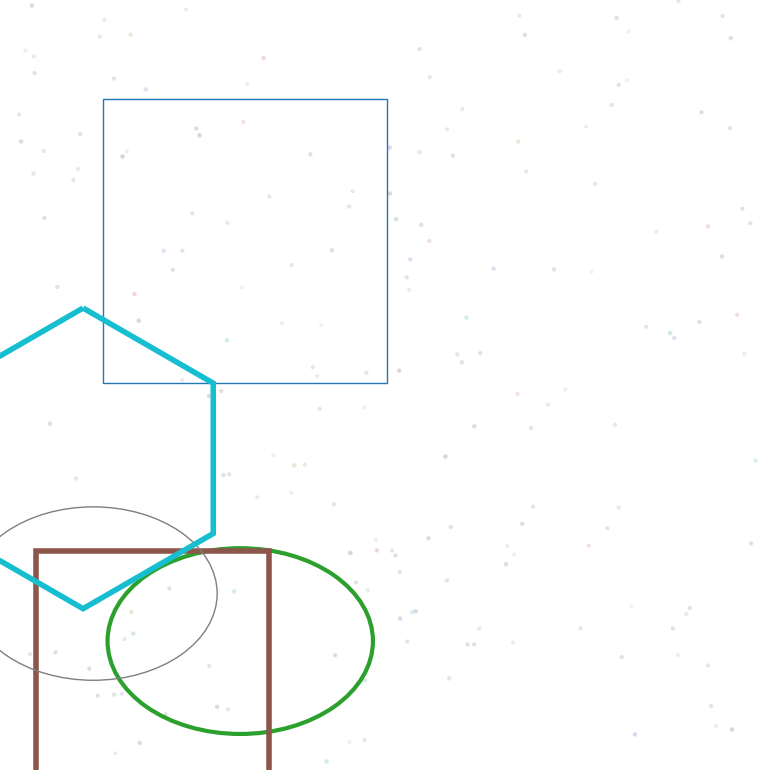[{"shape": "square", "thickness": 0.5, "radius": 0.92, "center": [0.319, 0.688]}, {"shape": "oval", "thickness": 1.5, "radius": 0.86, "center": [0.312, 0.167]}, {"shape": "square", "thickness": 2, "radius": 0.76, "center": [0.198, 0.133]}, {"shape": "oval", "thickness": 0.5, "radius": 0.8, "center": [0.121, 0.229]}, {"shape": "hexagon", "thickness": 2, "radius": 0.98, "center": [0.108, 0.405]}]